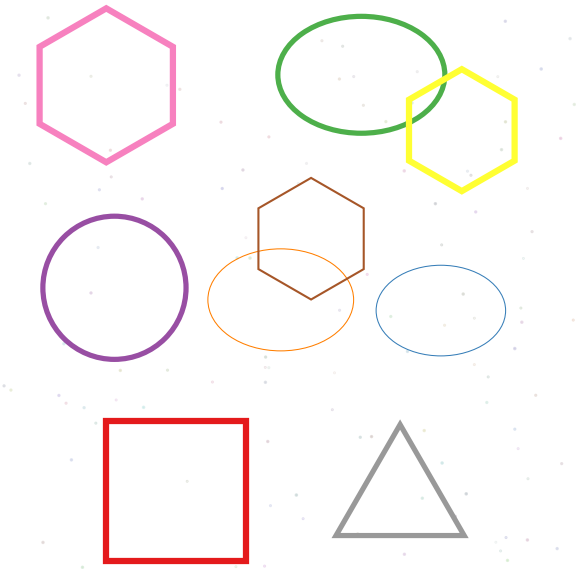[{"shape": "square", "thickness": 3, "radius": 0.61, "center": [0.304, 0.148]}, {"shape": "oval", "thickness": 0.5, "radius": 0.56, "center": [0.763, 0.461]}, {"shape": "oval", "thickness": 2.5, "radius": 0.72, "center": [0.626, 0.87]}, {"shape": "circle", "thickness": 2.5, "radius": 0.62, "center": [0.198, 0.501]}, {"shape": "oval", "thickness": 0.5, "radius": 0.63, "center": [0.486, 0.48]}, {"shape": "hexagon", "thickness": 3, "radius": 0.53, "center": [0.8, 0.774]}, {"shape": "hexagon", "thickness": 1, "radius": 0.53, "center": [0.539, 0.586]}, {"shape": "hexagon", "thickness": 3, "radius": 0.67, "center": [0.184, 0.851]}, {"shape": "triangle", "thickness": 2.5, "radius": 0.64, "center": [0.693, 0.136]}]